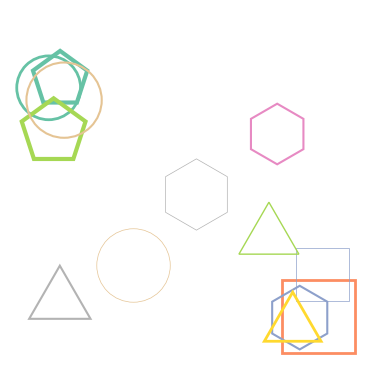[{"shape": "pentagon", "thickness": 3, "radius": 0.37, "center": [0.156, 0.794]}, {"shape": "circle", "thickness": 2, "radius": 0.41, "center": [0.126, 0.772]}, {"shape": "square", "thickness": 2, "radius": 0.48, "center": [0.828, 0.178]}, {"shape": "hexagon", "thickness": 1.5, "radius": 0.41, "center": [0.779, 0.175]}, {"shape": "square", "thickness": 0.5, "radius": 0.34, "center": [0.837, 0.287]}, {"shape": "hexagon", "thickness": 1.5, "radius": 0.39, "center": [0.72, 0.652]}, {"shape": "triangle", "thickness": 1, "radius": 0.45, "center": [0.698, 0.385]}, {"shape": "pentagon", "thickness": 3, "radius": 0.44, "center": [0.139, 0.658]}, {"shape": "triangle", "thickness": 2, "radius": 0.43, "center": [0.76, 0.156]}, {"shape": "circle", "thickness": 1.5, "radius": 0.49, "center": [0.166, 0.74]}, {"shape": "circle", "thickness": 0.5, "radius": 0.48, "center": [0.347, 0.31]}, {"shape": "hexagon", "thickness": 0.5, "radius": 0.46, "center": [0.51, 0.495]}, {"shape": "triangle", "thickness": 1.5, "radius": 0.46, "center": [0.155, 0.218]}]